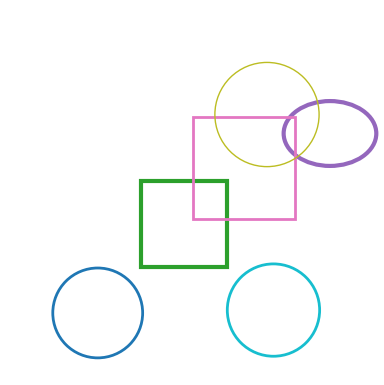[{"shape": "circle", "thickness": 2, "radius": 0.58, "center": [0.254, 0.187]}, {"shape": "square", "thickness": 3, "radius": 0.56, "center": [0.479, 0.418]}, {"shape": "oval", "thickness": 3, "radius": 0.6, "center": [0.857, 0.653]}, {"shape": "square", "thickness": 2, "radius": 0.66, "center": [0.633, 0.564]}, {"shape": "circle", "thickness": 1, "radius": 0.68, "center": [0.693, 0.703]}, {"shape": "circle", "thickness": 2, "radius": 0.6, "center": [0.71, 0.195]}]